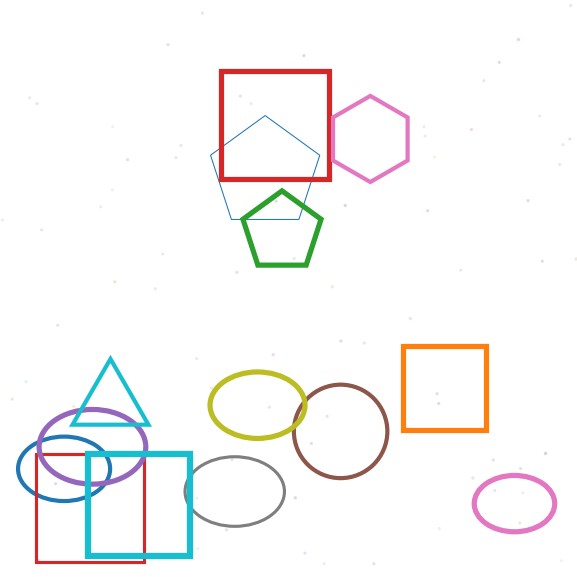[{"shape": "oval", "thickness": 2, "radius": 0.4, "center": [0.111, 0.187]}, {"shape": "pentagon", "thickness": 0.5, "radius": 0.5, "center": [0.459, 0.7]}, {"shape": "square", "thickness": 2.5, "radius": 0.36, "center": [0.77, 0.328]}, {"shape": "pentagon", "thickness": 2.5, "radius": 0.36, "center": [0.488, 0.598]}, {"shape": "square", "thickness": 1.5, "radius": 0.47, "center": [0.155, 0.119]}, {"shape": "square", "thickness": 2.5, "radius": 0.47, "center": [0.477, 0.783]}, {"shape": "oval", "thickness": 2.5, "radius": 0.46, "center": [0.16, 0.225]}, {"shape": "circle", "thickness": 2, "radius": 0.4, "center": [0.59, 0.252]}, {"shape": "oval", "thickness": 2.5, "radius": 0.35, "center": [0.891, 0.127]}, {"shape": "hexagon", "thickness": 2, "radius": 0.37, "center": [0.641, 0.758]}, {"shape": "oval", "thickness": 1.5, "radius": 0.43, "center": [0.406, 0.148]}, {"shape": "oval", "thickness": 2.5, "radius": 0.41, "center": [0.446, 0.298]}, {"shape": "square", "thickness": 3, "radius": 0.44, "center": [0.241, 0.125]}, {"shape": "triangle", "thickness": 2, "radius": 0.38, "center": [0.191, 0.302]}]